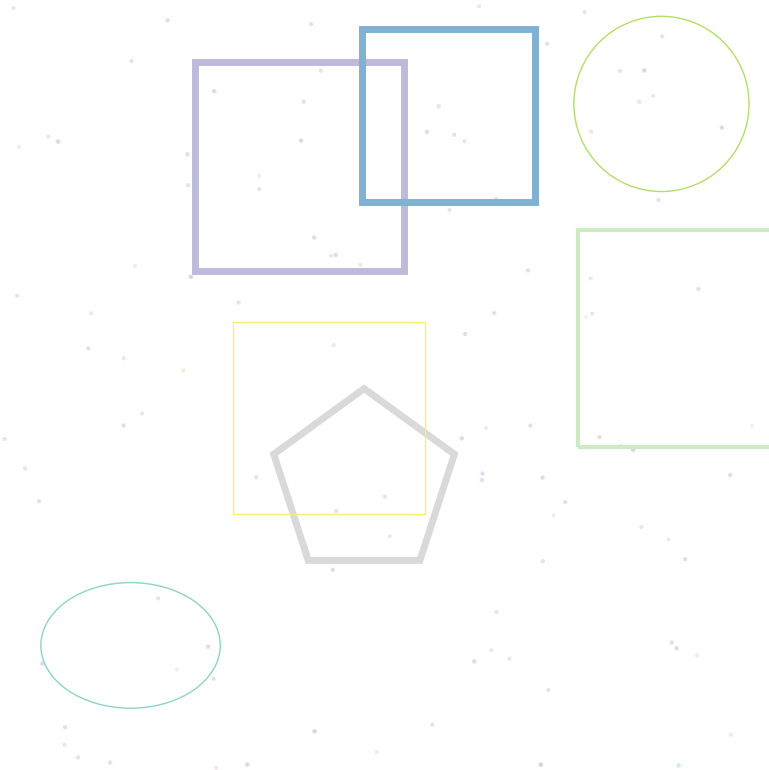[{"shape": "oval", "thickness": 0.5, "radius": 0.58, "center": [0.17, 0.162]}, {"shape": "square", "thickness": 2.5, "radius": 0.68, "center": [0.389, 0.784]}, {"shape": "square", "thickness": 2.5, "radius": 0.56, "center": [0.583, 0.85]}, {"shape": "circle", "thickness": 0.5, "radius": 0.57, "center": [0.859, 0.865]}, {"shape": "pentagon", "thickness": 2.5, "radius": 0.62, "center": [0.473, 0.372]}, {"shape": "square", "thickness": 1.5, "radius": 0.7, "center": [0.892, 0.56]}, {"shape": "square", "thickness": 0.5, "radius": 0.62, "center": [0.427, 0.457]}]